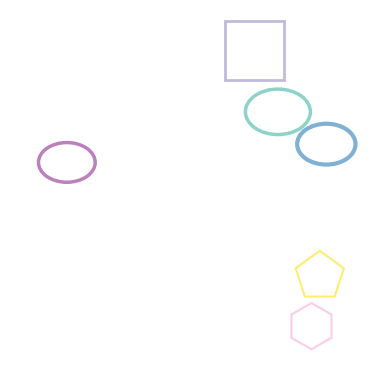[{"shape": "oval", "thickness": 2.5, "radius": 0.42, "center": [0.722, 0.71]}, {"shape": "square", "thickness": 2, "radius": 0.39, "center": [0.662, 0.868]}, {"shape": "oval", "thickness": 3, "radius": 0.38, "center": [0.848, 0.626]}, {"shape": "hexagon", "thickness": 1.5, "radius": 0.3, "center": [0.809, 0.153]}, {"shape": "oval", "thickness": 2.5, "radius": 0.37, "center": [0.174, 0.578]}, {"shape": "pentagon", "thickness": 1.5, "radius": 0.33, "center": [0.831, 0.283]}]